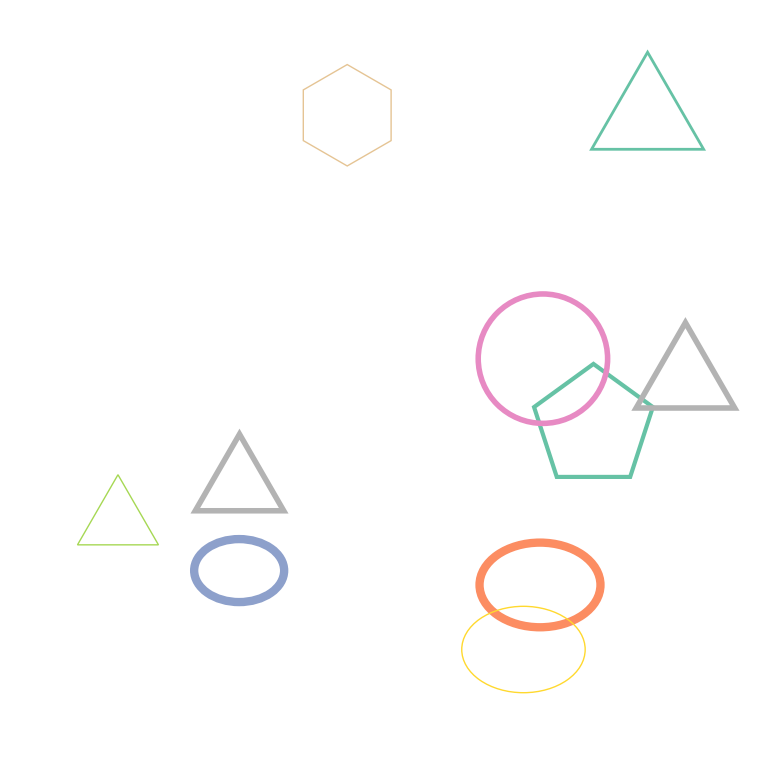[{"shape": "triangle", "thickness": 1, "radius": 0.42, "center": [0.841, 0.848]}, {"shape": "pentagon", "thickness": 1.5, "radius": 0.41, "center": [0.771, 0.446]}, {"shape": "oval", "thickness": 3, "radius": 0.39, "center": [0.701, 0.24]}, {"shape": "oval", "thickness": 3, "radius": 0.29, "center": [0.311, 0.259]}, {"shape": "circle", "thickness": 2, "radius": 0.42, "center": [0.705, 0.534]}, {"shape": "triangle", "thickness": 0.5, "radius": 0.3, "center": [0.153, 0.323]}, {"shape": "oval", "thickness": 0.5, "radius": 0.4, "center": [0.68, 0.156]}, {"shape": "hexagon", "thickness": 0.5, "radius": 0.33, "center": [0.451, 0.85]}, {"shape": "triangle", "thickness": 2, "radius": 0.33, "center": [0.311, 0.37]}, {"shape": "triangle", "thickness": 2, "radius": 0.37, "center": [0.89, 0.507]}]